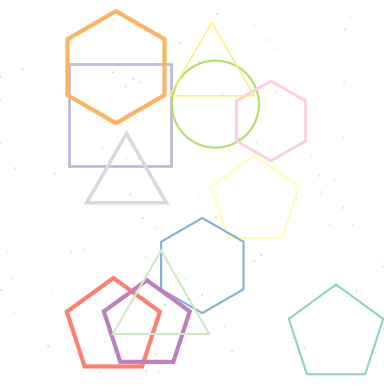[{"shape": "pentagon", "thickness": 1.5, "radius": 0.64, "center": [0.873, 0.132]}, {"shape": "pentagon", "thickness": 1.5, "radius": 0.6, "center": [0.662, 0.478]}, {"shape": "square", "thickness": 2, "radius": 0.66, "center": [0.311, 0.702]}, {"shape": "pentagon", "thickness": 3, "radius": 0.64, "center": [0.294, 0.151]}, {"shape": "hexagon", "thickness": 1.5, "radius": 0.62, "center": [0.525, 0.31]}, {"shape": "hexagon", "thickness": 3, "radius": 0.73, "center": [0.301, 0.826]}, {"shape": "circle", "thickness": 1.5, "radius": 0.57, "center": [0.559, 0.729]}, {"shape": "hexagon", "thickness": 2, "radius": 0.52, "center": [0.704, 0.686]}, {"shape": "triangle", "thickness": 2.5, "radius": 0.6, "center": [0.329, 0.533]}, {"shape": "pentagon", "thickness": 3, "radius": 0.59, "center": [0.381, 0.155]}, {"shape": "triangle", "thickness": 1.5, "radius": 0.72, "center": [0.418, 0.205]}, {"shape": "triangle", "thickness": 1, "radius": 0.64, "center": [0.55, 0.815]}]